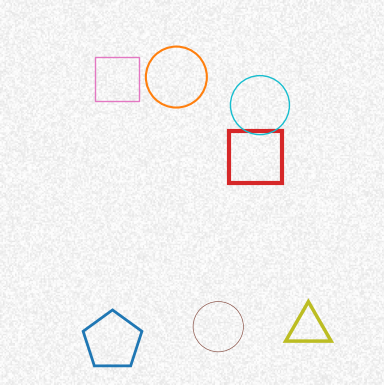[{"shape": "pentagon", "thickness": 2, "radius": 0.4, "center": [0.292, 0.115]}, {"shape": "circle", "thickness": 1.5, "radius": 0.4, "center": [0.458, 0.8]}, {"shape": "square", "thickness": 3, "radius": 0.34, "center": [0.664, 0.592]}, {"shape": "circle", "thickness": 0.5, "radius": 0.33, "center": [0.567, 0.152]}, {"shape": "square", "thickness": 1, "radius": 0.29, "center": [0.304, 0.795]}, {"shape": "triangle", "thickness": 2.5, "radius": 0.34, "center": [0.801, 0.148]}, {"shape": "circle", "thickness": 1, "radius": 0.38, "center": [0.675, 0.727]}]